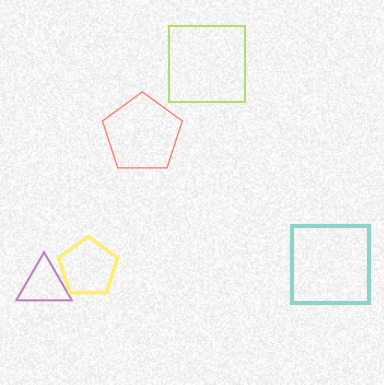[{"shape": "square", "thickness": 3, "radius": 0.5, "center": [0.859, 0.312]}, {"shape": "pentagon", "thickness": 1, "radius": 0.54, "center": [0.37, 0.652]}, {"shape": "square", "thickness": 1.5, "radius": 0.49, "center": [0.538, 0.834]}, {"shape": "triangle", "thickness": 1.5, "radius": 0.42, "center": [0.114, 0.262]}, {"shape": "pentagon", "thickness": 2.5, "radius": 0.4, "center": [0.229, 0.305]}]